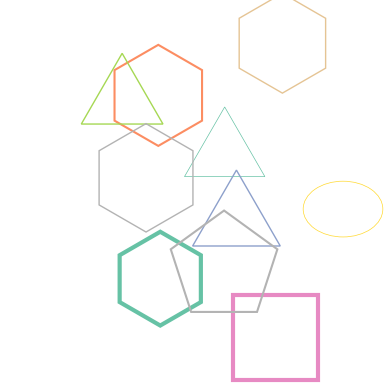[{"shape": "triangle", "thickness": 0.5, "radius": 0.6, "center": [0.584, 0.602]}, {"shape": "hexagon", "thickness": 3, "radius": 0.61, "center": [0.416, 0.276]}, {"shape": "hexagon", "thickness": 1.5, "radius": 0.66, "center": [0.411, 0.752]}, {"shape": "triangle", "thickness": 1, "radius": 0.66, "center": [0.614, 0.427]}, {"shape": "square", "thickness": 3, "radius": 0.55, "center": [0.716, 0.123]}, {"shape": "triangle", "thickness": 1, "radius": 0.61, "center": [0.317, 0.739]}, {"shape": "oval", "thickness": 0.5, "radius": 0.52, "center": [0.891, 0.457]}, {"shape": "hexagon", "thickness": 1, "radius": 0.65, "center": [0.734, 0.888]}, {"shape": "pentagon", "thickness": 1.5, "radius": 0.73, "center": [0.582, 0.308]}, {"shape": "hexagon", "thickness": 1, "radius": 0.7, "center": [0.379, 0.538]}]